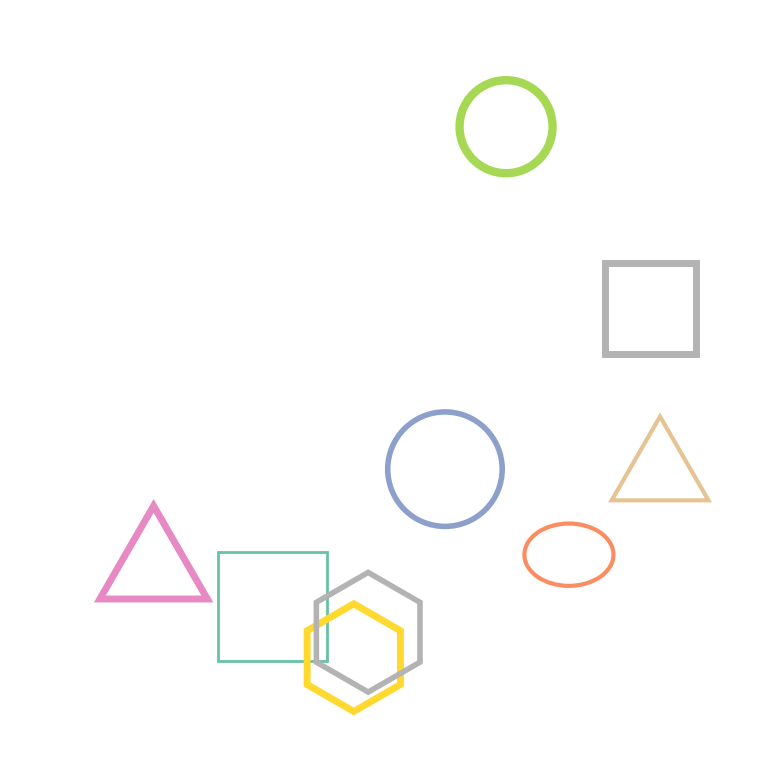[{"shape": "square", "thickness": 1, "radius": 0.35, "center": [0.354, 0.212]}, {"shape": "oval", "thickness": 1.5, "radius": 0.29, "center": [0.739, 0.28]}, {"shape": "circle", "thickness": 2, "radius": 0.37, "center": [0.578, 0.391]}, {"shape": "triangle", "thickness": 2.5, "radius": 0.4, "center": [0.2, 0.262]}, {"shape": "circle", "thickness": 3, "radius": 0.3, "center": [0.657, 0.835]}, {"shape": "hexagon", "thickness": 2.5, "radius": 0.35, "center": [0.459, 0.146]}, {"shape": "triangle", "thickness": 1.5, "radius": 0.36, "center": [0.857, 0.386]}, {"shape": "hexagon", "thickness": 2, "radius": 0.39, "center": [0.478, 0.179]}, {"shape": "square", "thickness": 2.5, "radius": 0.3, "center": [0.845, 0.6]}]